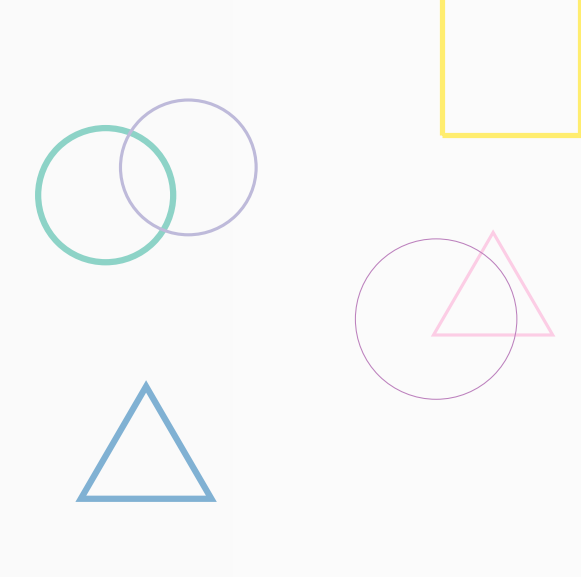[{"shape": "circle", "thickness": 3, "radius": 0.58, "center": [0.182, 0.661]}, {"shape": "circle", "thickness": 1.5, "radius": 0.58, "center": [0.324, 0.709]}, {"shape": "triangle", "thickness": 3, "radius": 0.65, "center": [0.251, 0.2]}, {"shape": "triangle", "thickness": 1.5, "radius": 0.59, "center": [0.848, 0.478]}, {"shape": "circle", "thickness": 0.5, "radius": 0.69, "center": [0.75, 0.447]}, {"shape": "square", "thickness": 2.5, "radius": 0.59, "center": [0.88, 0.885]}]